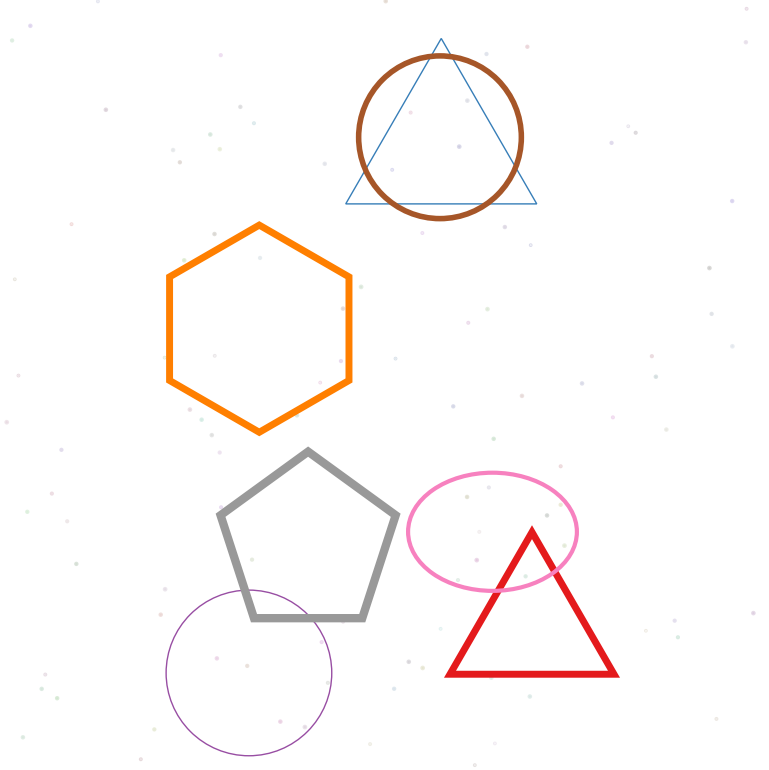[{"shape": "triangle", "thickness": 2.5, "radius": 0.61, "center": [0.691, 0.186]}, {"shape": "triangle", "thickness": 0.5, "radius": 0.72, "center": [0.573, 0.807]}, {"shape": "circle", "thickness": 0.5, "radius": 0.54, "center": [0.323, 0.126]}, {"shape": "hexagon", "thickness": 2.5, "radius": 0.67, "center": [0.337, 0.573]}, {"shape": "circle", "thickness": 2, "radius": 0.53, "center": [0.571, 0.822]}, {"shape": "oval", "thickness": 1.5, "radius": 0.55, "center": [0.64, 0.309]}, {"shape": "pentagon", "thickness": 3, "radius": 0.6, "center": [0.4, 0.294]}]